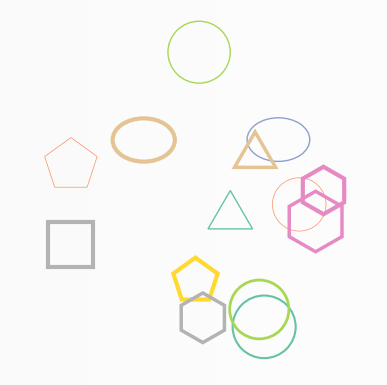[{"shape": "circle", "thickness": 1.5, "radius": 0.41, "center": [0.682, 0.151]}, {"shape": "triangle", "thickness": 1, "radius": 0.33, "center": [0.594, 0.439]}, {"shape": "pentagon", "thickness": 0.5, "radius": 0.36, "center": [0.183, 0.571]}, {"shape": "circle", "thickness": 0.5, "radius": 0.35, "center": [0.772, 0.469]}, {"shape": "oval", "thickness": 1, "radius": 0.4, "center": [0.718, 0.637]}, {"shape": "hexagon", "thickness": 3, "radius": 0.31, "center": [0.835, 0.505]}, {"shape": "hexagon", "thickness": 2.5, "radius": 0.39, "center": [0.814, 0.425]}, {"shape": "circle", "thickness": 2, "radius": 0.38, "center": [0.669, 0.196]}, {"shape": "circle", "thickness": 1, "radius": 0.4, "center": [0.514, 0.864]}, {"shape": "pentagon", "thickness": 3, "radius": 0.3, "center": [0.504, 0.271]}, {"shape": "triangle", "thickness": 2.5, "radius": 0.31, "center": [0.658, 0.596]}, {"shape": "oval", "thickness": 3, "radius": 0.4, "center": [0.371, 0.636]}, {"shape": "hexagon", "thickness": 2.5, "radius": 0.32, "center": [0.523, 0.175]}, {"shape": "square", "thickness": 3, "radius": 0.29, "center": [0.183, 0.364]}]